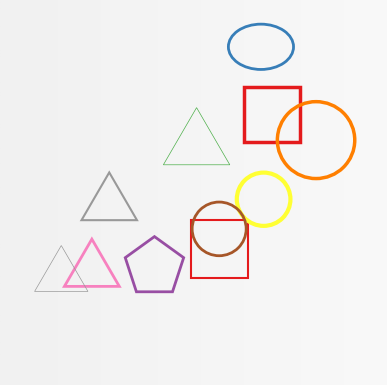[{"shape": "square", "thickness": 1.5, "radius": 0.37, "center": [0.566, 0.354]}, {"shape": "square", "thickness": 2.5, "radius": 0.36, "center": [0.703, 0.703]}, {"shape": "oval", "thickness": 2, "radius": 0.42, "center": [0.673, 0.878]}, {"shape": "triangle", "thickness": 0.5, "radius": 0.49, "center": [0.507, 0.621]}, {"shape": "pentagon", "thickness": 2, "radius": 0.4, "center": [0.399, 0.306]}, {"shape": "circle", "thickness": 2.5, "radius": 0.5, "center": [0.816, 0.636]}, {"shape": "circle", "thickness": 3, "radius": 0.35, "center": [0.68, 0.482]}, {"shape": "circle", "thickness": 2, "radius": 0.35, "center": [0.566, 0.405]}, {"shape": "triangle", "thickness": 2, "radius": 0.41, "center": [0.237, 0.297]}, {"shape": "triangle", "thickness": 0.5, "radius": 0.4, "center": [0.158, 0.283]}, {"shape": "triangle", "thickness": 1.5, "radius": 0.41, "center": [0.282, 0.469]}]